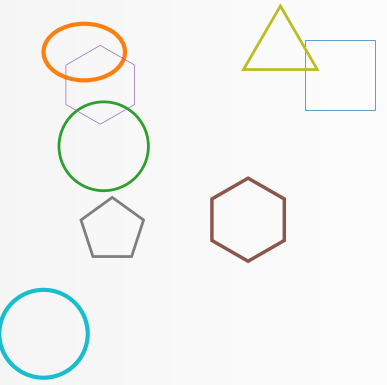[{"shape": "square", "thickness": 0.5, "radius": 0.45, "center": [0.878, 0.805]}, {"shape": "oval", "thickness": 3, "radius": 0.53, "center": [0.217, 0.865]}, {"shape": "circle", "thickness": 2, "radius": 0.58, "center": [0.268, 0.62]}, {"shape": "hexagon", "thickness": 0.5, "radius": 0.51, "center": [0.259, 0.78]}, {"shape": "hexagon", "thickness": 2.5, "radius": 0.54, "center": [0.64, 0.429]}, {"shape": "pentagon", "thickness": 2, "radius": 0.42, "center": [0.29, 0.402]}, {"shape": "triangle", "thickness": 2, "radius": 0.55, "center": [0.724, 0.874]}, {"shape": "circle", "thickness": 3, "radius": 0.57, "center": [0.112, 0.133]}]